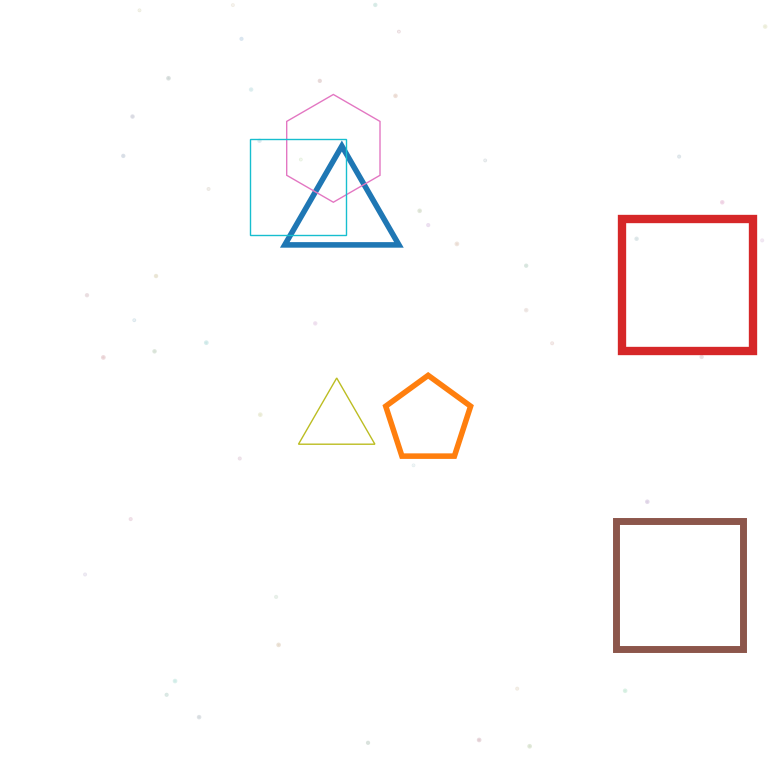[{"shape": "triangle", "thickness": 2, "radius": 0.43, "center": [0.444, 0.725]}, {"shape": "pentagon", "thickness": 2, "radius": 0.29, "center": [0.556, 0.455]}, {"shape": "square", "thickness": 3, "radius": 0.43, "center": [0.893, 0.63]}, {"shape": "square", "thickness": 2.5, "radius": 0.41, "center": [0.882, 0.241]}, {"shape": "hexagon", "thickness": 0.5, "radius": 0.35, "center": [0.433, 0.807]}, {"shape": "triangle", "thickness": 0.5, "radius": 0.29, "center": [0.437, 0.452]}, {"shape": "square", "thickness": 0.5, "radius": 0.31, "center": [0.387, 0.758]}]